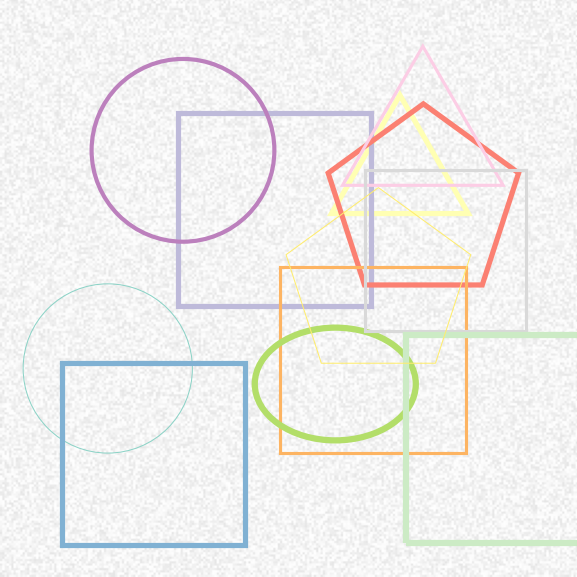[{"shape": "circle", "thickness": 0.5, "radius": 0.73, "center": [0.187, 0.361]}, {"shape": "triangle", "thickness": 2.5, "radius": 0.68, "center": [0.692, 0.698]}, {"shape": "square", "thickness": 2.5, "radius": 0.84, "center": [0.475, 0.636]}, {"shape": "pentagon", "thickness": 2.5, "radius": 0.87, "center": [0.733, 0.646]}, {"shape": "square", "thickness": 2.5, "radius": 0.79, "center": [0.266, 0.213]}, {"shape": "square", "thickness": 1.5, "radius": 0.81, "center": [0.646, 0.376]}, {"shape": "oval", "thickness": 3, "radius": 0.7, "center": [0.581, 0.334]}, {"shape": "triangle", "thickness": 1.5, "radius": 0.8, "center": [0.732, 0.759]}, {"shape": "square", "thickness": 1.5, "radius": 0.7, "center": [0.772, 0.566]}, {"shape": "circle", "thickness": 2, "radius": 0.79, "center": [0.317, 0.739]}, {"shape": "square", "thickness": 3, "radius": 0.9, "center": [0.884, 0.24]}, {"shape": "pentagon", "thickness": 0.5, "radius": 0.84, "center": [0.655, 0.506]}]